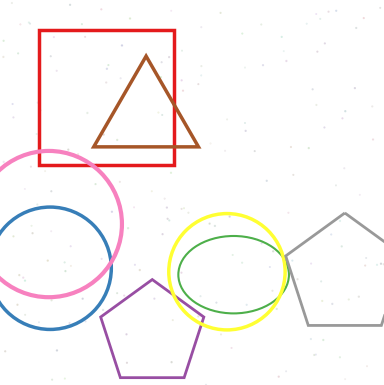[{"shape": "square", "thickness": 2.5, "radius": 0.88, "center": [0.276, 0.747]}, {"shape": "circle", "thickness": 2.5, "radius": 0.79, "center": [0.13, 0.303]}, {"shape": "oval", "thickness": 1.5, "radius": 0.72, "center": [0.607, 0.287]}, {"shape": "pentagon", "thickness": 2, "radius": 0.7, "center": [0.395, 0.133]}, {"shape": "circle", "thickness": 2.5, "radius": 0.76, "center": [0.589, 0.294]}, {"shape": "triangle", "thickness": 2.5, "radius": 0.79, "center": [0.379, 0.697]}, {"shape": "circle", "thickness": 3, "radius": 0.95, "center": [0.127, 0.418]}, {"shape": "pentagon", "thickness": 2, "radius": 0.81, "center": [0.896, 0.285]}]